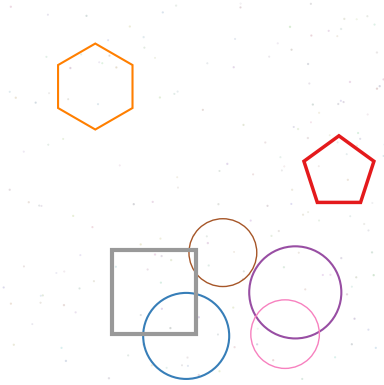[{"shape": "pentagon", "thickness": 2.5, "radius": 0.48, "center": [0.88, 0.552]}, {"shape": "circle", "thickness": 1.5, "radius": 0.56, "center": [0.484, 0.127]}, {"shape": "circle", "thickness": 1.5, "radius": 0.6, "center": [0.767, 0.241]}, {"shape": "hexagon", "thickness": 1.5, "radius": 0.56, "center": [0.247, 0.775]}, {"shape": "circle", "thickness": 1, "radius": 0.44, "center": [0.579, 0.344]}, {"shape": "circle", "thickness": 1, "radius": 0.45, "center": [0.74, 0.132]}, {"shape": "square", "thickness": 3, "radius": 0.55, "center": [0.401, 0.241]}]